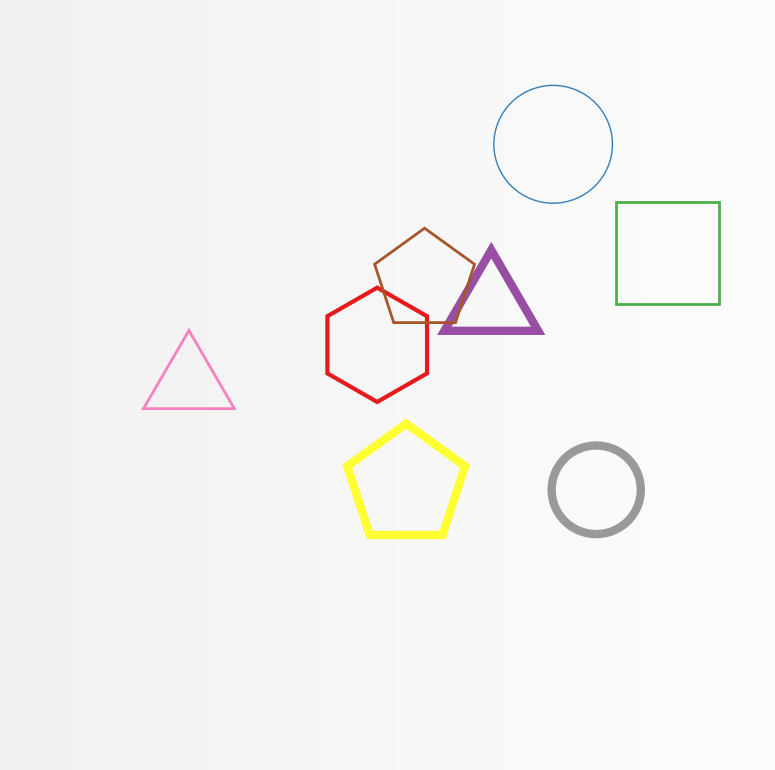[{"shape": "hexagon", "thickness": 1.5, "radius": 0.37, "center": [0.487, 0.552]}, {"shape": "circle", "thickness": 0.5, "radius": 0.38, "center": [0.714, 0.813]}, {"shape": "square", "thickness": 1, "radius": 0.33, "center": [0.861, 0.671]}, {"shape": "triangle", "thickness": 3, "radius": 0.35, "center": [0.634, 0.605]}, {"shape": "pentagon", "thickness": 3, "radius": 0.4, "center": [0.524, 0.37]}, {"shape": "pentagon", "thickness": 1, "radius": 0.34, "center": [0.548, 0.636]}, {"shape": "triangle", "thickness": 1, "radius": 0.34, "center": [0.244, 0.503]}, {"shape": "circle", "thickness": 3, "radius": 0.29, "center": [0.769, 0.364]}]